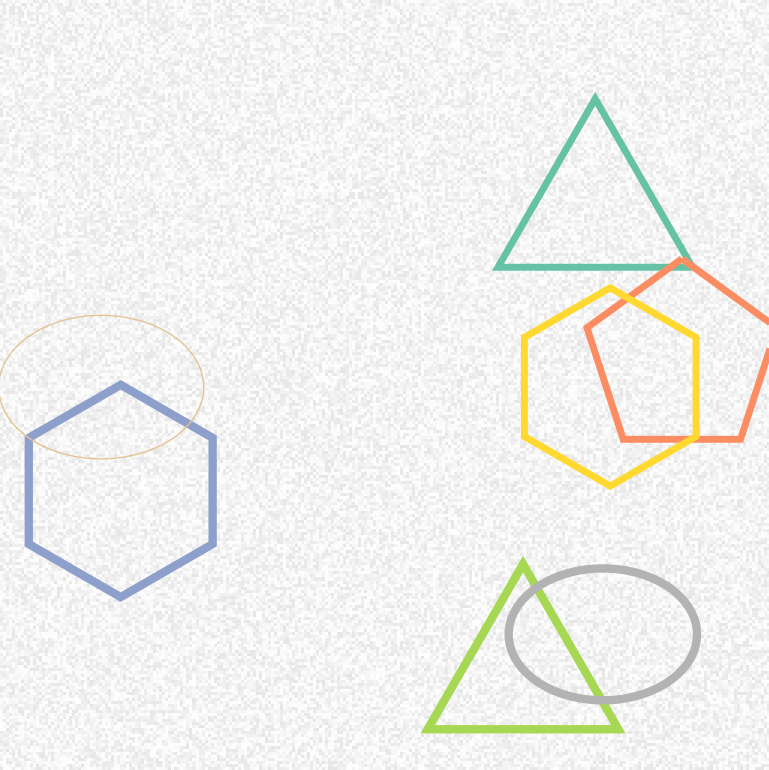[{"shape": "triangle", "thickness": 2.5, "radius": 0.73, "center": [0.773, 0.726]}, {"shape": "pentagon", "thickness": 2.5, "radius": 0.65, "center": [0.886, 0.534]}, {"shape": "hexagon", "thickness": 3, "radius": 0.69, "center": [0.157, 0.362]}, {"shape": "triangle", "thickness": 3, "radius": 0.72, "center": [0.679, 0.124]}, {"shape": "hexagon", "thickness": 2.5, "radius": 0.64, "center": [0.792, 0.497]}, {"shape": "oval", "thickness": 0.5, "radius": 0.67, "center": [0.131, 0.497]}, {"shape": "oval", "thickness": 3, "radius": 0.61, "center": [0.783, 0.176]}]